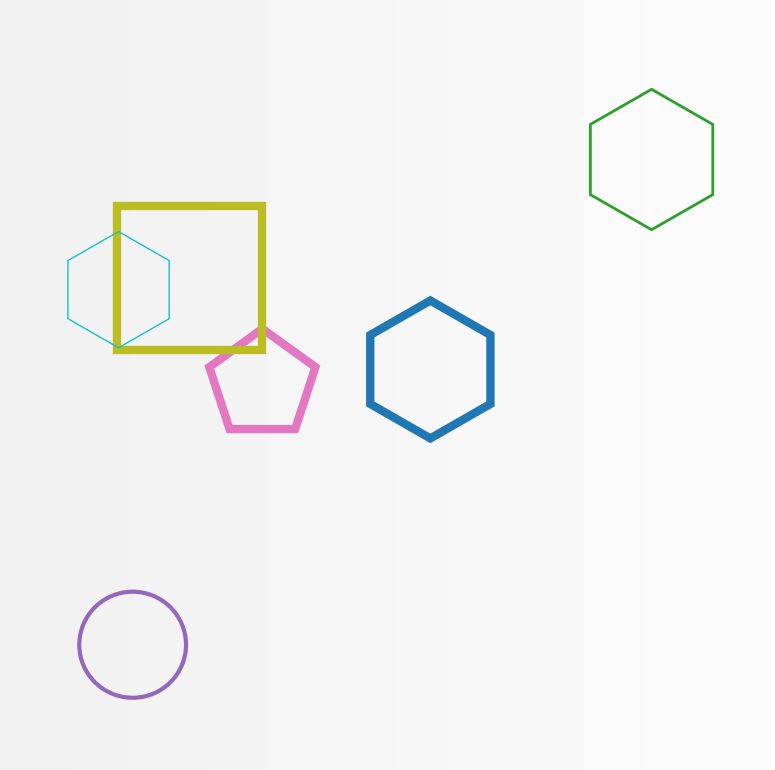[{"shape": "hexagon", "thickness": 3, "radius": 0.45, "center": [0.555, 0.52]}, {"shape": "hexagon", "thickness": 1, "radius": 0.46, "center": [0.841, 0.793]}, {"shape": "circle", "thickness": 1.5, "radius": 0.34, "center": [0.171, 0.163]}, {"shape": "pentagon", "thickness": 3, "radius": 0.36, "center": [0.339, 0.501]}, {"shape": "square", "thickness": 3, "radius": 0.47, "center": [0.244, 0.639]}, {"shape": "hexagon", "thickness": 0.5, "radius": 0.38, "center": [0.153, 0.624]}]